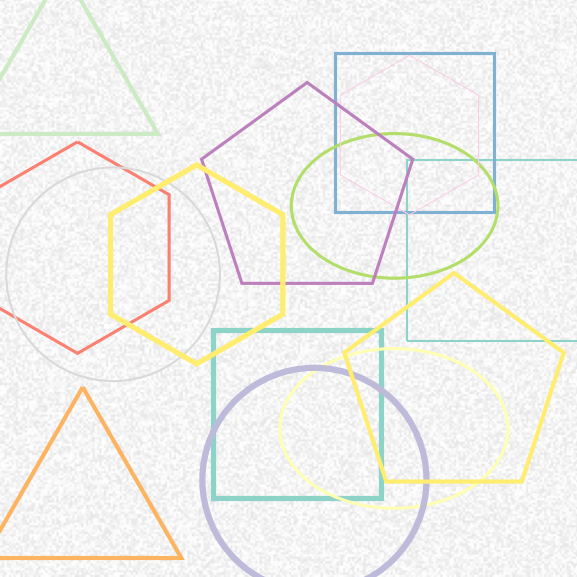[{"shape": "square", "thickness": 2.5, "radius": 0.73, "center": [0.515, 0.282]}, {"shape": "square", "thickness": 1, "radius": 0.78, "center": [0.862, 0.565]}, {"shape": "oval", "thickness": 1.5, "radius": 0.99, "center": [0.682, 0.257]}, {"shape": "circle", "thickness": 3, "radius": 0.97, "center": [0.544, 0.168]}, {"shape": "hexagon", "thickness": 1.5, "radius": 0.92, "center": [0.134, 0.57]}, {"shape": "square", "thickness": 1.5, "radius": 0.69, "center": [0.717, 0.77]}, {"shape": "triangle", "thickness": 2, "radius": 0.99, "center": [0.143, 0.132]}, {"shape": "oval", "thickness": 1.5, "radius": 0.89, "center": [0.683, 0.643]}, {"shape": "hexagon", "thickness": 0.5, "radius": 0.69, "center": [0.709, 0.765]}, {"shape": "circle", "thickness": 1, "radius": 0.93, "center": [0.196, 0.524]}, {"shape": "pentagon", "thickness": 1.5, "radius": 0.96, "center": [0.532, 0.664]}, {"shape": "triangle", "thickness": 2, "radius": 0.95, "center": [0.109, 0.862]}, {"shape": "hexagon", "thickness": 2.5, "radius": 0.86, "center": [0.341, 0.541]}, {"shape": "pentagon", "thickness": 2, "radius": 1.0, "center": [0.786, 0.327]}]